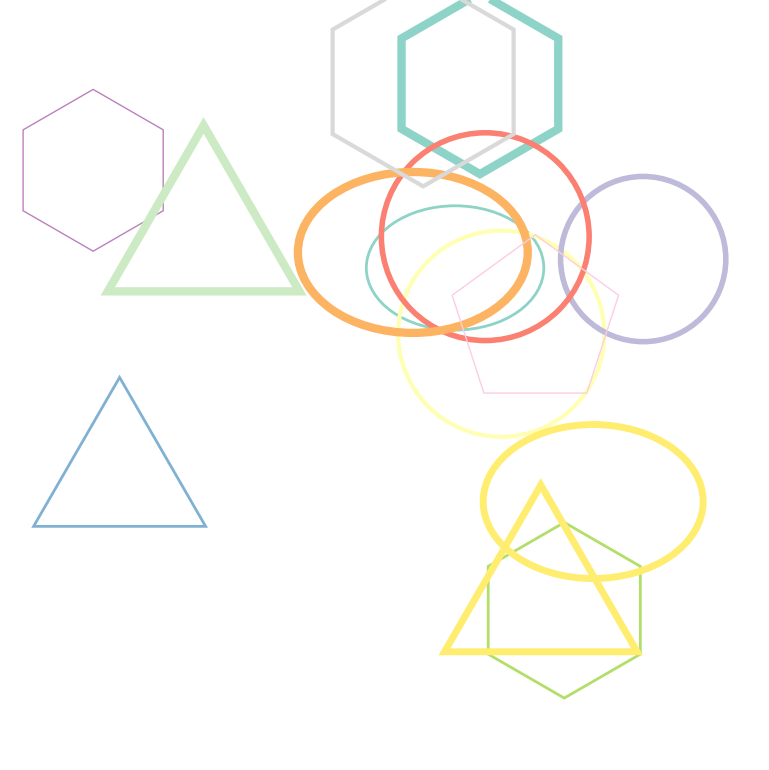[{"shape": "oval", "thickness": 1, "radius": 0.58, "center": [0.591, 0.652]}, {"shape": "hexagon", "thickness": 3, "radius": 0.59, "center": [0.623, 0.891]}, {"shape": "circle", "thickness": 1.5, "radius": 0.67, "center": [0.651, 0.567]}, {"shape": "circle", "thickness": 2, "radius": 0.54, "center": [0.835, 0.664]}, {"shape": "circle", "thickness": 2, "radius": 0.67, "center": [0.63, 0.693]}, {"shape": "triangle", "thickness": 1, "radius": 0.64, "center": [0.155, 0.381]}, {"shape": "oval", "thickness": 3, "radius": 0.75, "center": [0.536, 0.672]}, {"shape": "hexagon", "thickness": 1, "radius": 0.57, "center": [0.733, 0.207]}, {"shape": "pentagon", "thickness": 0.5, "radius": 0.57, "center": [0.695, 0.581]}, {"shape": "hexagon", "thickness": 1.5, "radius": 0.68, "center": [0.55, 0.894]}, {"shape": "hexagon", "thickness": 0.5, "radius": 0.53, "center": [0.121, 0.779]}, {"shape": "triangle", "thickness": 3, "radius": 0.72, "center": [0.264, 0.693]}, {"shape": "triangle", "thickness": 2.5, "radius": 0.72, "center": [0.702, 0.226]}, {"shape": "oval", "thickness": 2.5, "radius": 0.71, "center": [0.77, 0.349]}]